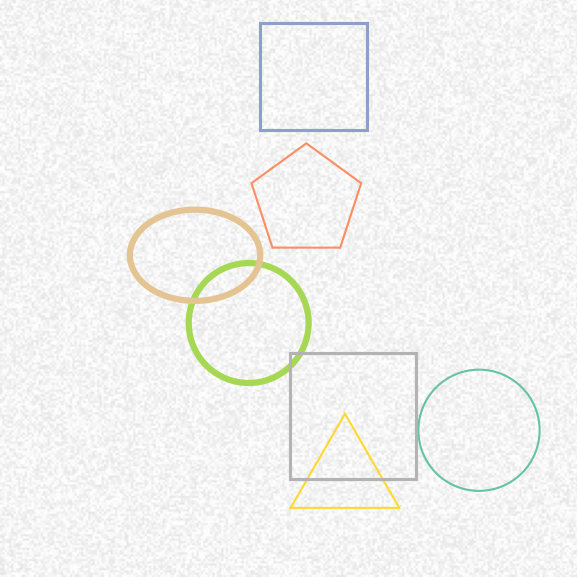[{"shape": "circle", "thickness": 1, "radius": 0.52, "center": [0.829, 0.254]}, {"shape": "pentagon", "thickness": 1, "radius": 0.5, "center": [0.53, 0.651]}, {"shape": "square", "thickness": 1.5, "radius": 0.46, "center": [0.543, 0.866]}, {"shape": "circle", "thickness": 3, "radius": 0.52, "center": [0.431, 0.44]}, {"shape": "triangle", "thickness": 1, "radius": 0.54, "center": [0.597, 0.174]}, {"shape": "oval", "thickness": 3, "radius": 0.56, "center": [0.338, 0.557]}, {"shape": "square", "thickness": 1.5, "radius": 0.55, "center": [0.611, 0.279]}]